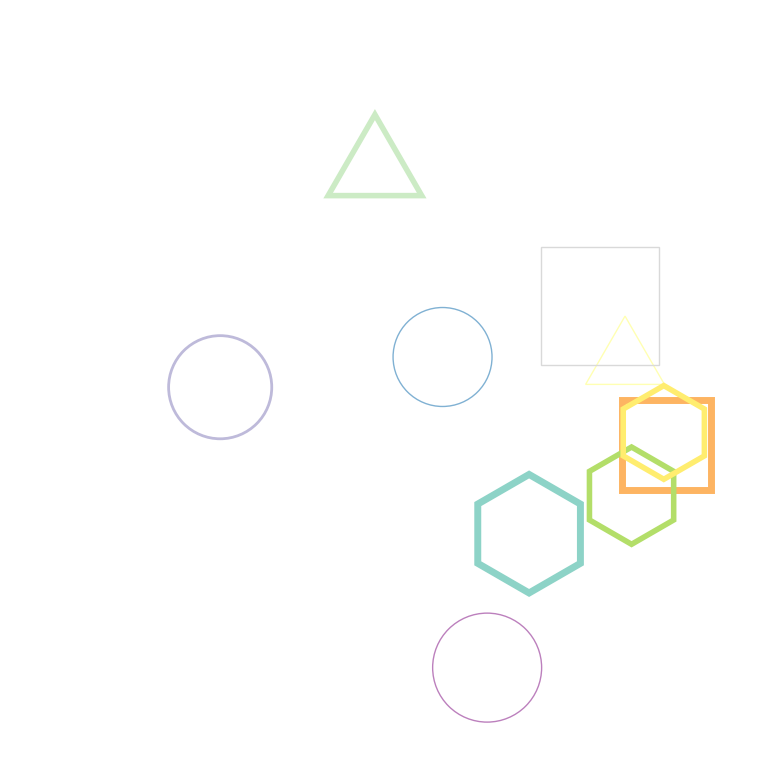[{"shape": "hexagon", "thickness": 2.5, "radius": 0.38, "center": [0.687, 0.307]}, {"shape": "triangle", "thickness": 0.5, "radius": 0.3, "center": [0.812, 0.53]}, {"shape": "circle", "thickness": 1, "radius": 0.33, "center": [0.286, 0.497]}, {"shape": "circle", "thickness": 0.5, "radius": 0.32, "center": [0.575, 0.536]}, {"shape": "square", "thickness": 2.5, "radius": 0.29, "center": [0.866, 0.422]}, {"shape": "hexagon", "thickness": 2, "radius": 0.32, "center": [0.82, 0.356]}, {"shape": "square", "thickness": 0.5, "radius": 0.38, "center": [0.779, 0.602]}, {"shape": "circle", "thickness": 0.5, "radius": 0.35, "center": [0.633, 0.133]}, {"shape": "triangle", "thickness": 2, "radius": 0.35, "center": [0.487, 0.781]}, {"shape": "hexagon", "thickness": 2, "radius": 0.3, "center": [0.862, 0.438]}]